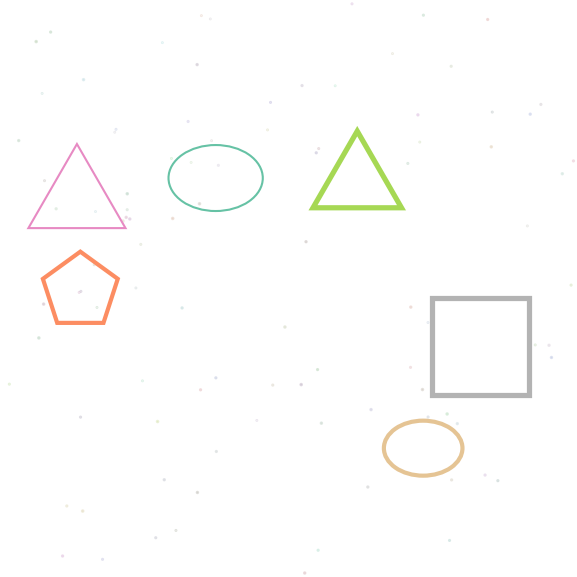[{"shape": "oval", "thickness": 1, "radius": 0.41, "center": [0.373, 0.691]}, {"shape": "pentagon", "thickness": 2, "radius": 0.34, "center": [0.139, 0.495]}, {"shape": "triangle", "thickness": 1, "radius": 0.49, "center": [0.133, 0.653]}, {"shape": "triangle", "thickness": 2.5, "radius": 0.44, "center": [0.619, 0.684]}, {"shape": "oval", "thickness": 2, "radius": 0.34, "center": [0.733, 0.223]}, {"shape": "square", "thickness": 2.5, "radius": 0.42, "center": [0.832, 0.399]}]